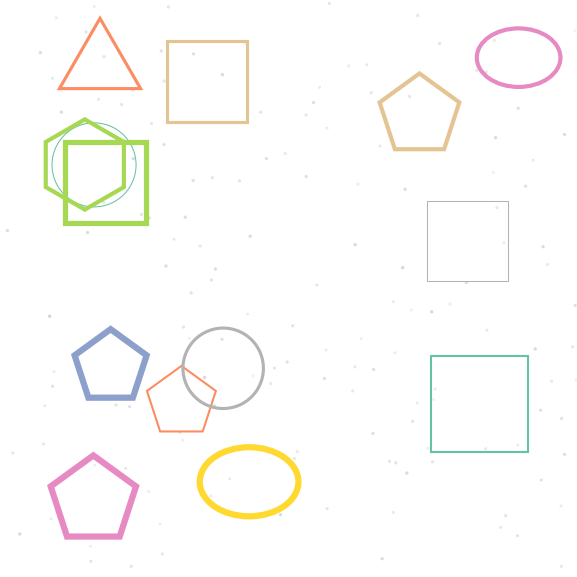[{"shape": "square", "thickness": 1, "radius": 0.42, "center": [0.831, 0.3]}, {"shape": "circle", "thickness": 0.5, "radius": 0.36, "center": [0.163, 0.714]}, {"shape": "pentagon", "thickness": 1, "radius": 0.31, "center": [0.314, 0.303]}, {"shape": "triangle", "thickness": 1.5, "radius": 0.41, "center": [0.173, 0.886]}, {"shape": "pentagon", "thickness": 3, "radius": 0.33, "center": [0.192, 0.364]}, {"shape": "oval", "thickness": 2, "radius": 0.36, "center": [0.898, 0.899]}, {"shape": "pentagon", "thickness": 3, "radius": 0.39, "center": [0.162, 0.133]}, {"shape": "hexagon", "thickness": 2, "radius": 0.39, "center": [0.147, 0.714]}, {"shape": "square", "thickness": 2.5, "radius": 0.35, "center": [0.183, 0.683]}, {"shape": "oval", "thickness": 3, "radius": 0.43, "center": [0.431, 0.165]}, {"shape": "pentagon", "thickness": 2, "radius": 0.36, "center": [0.726, 0.799]}, {"shape": "square", "thickness": 1.5, "radius": 0.35, "center": [0.358, 0.858]}, {"shape": "circle", "thickness": 1.5, "radius": 0.35, "center": [0.386, 0.361]}, {"shape": "square", "thickness": 0.5, "radius": 0.35, "center": [0.809, 0.582]}]